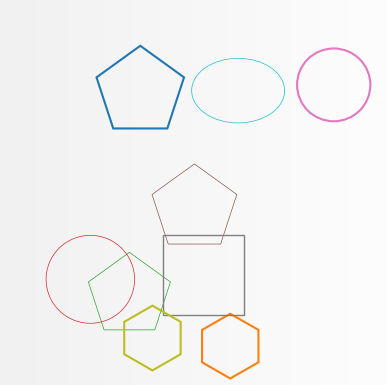[{"shape": "pentagon", "thickness": 1.5, "radius": 0.59, "center": [0.362, 0.762]}, {"shape": "hexagon", "thickness": 1.5, "radius": 0.42, "center": [0.594, 0.101]}, {"shape": "pentagon", "thickness": 0.5, "radius": 0.56, "center": [0.334, 0.233]}, {"shape": "circle", "thickness": 0.5, "radius": 0.57, "center": [0.233, 0.274]}, {"shape": "pentagon", "thickness": 0.5, "radius": 0.58, "center": [0.502, 0.459]}, {"shape": "circle", "thickness": 1.5, "radius": 0.47, "center": [0.861, 0.78]}, {"shape": "square", "thickness": 1, "radius": 0.52, "center": [0.524, 0.286]}, {"shape": "hexagon", "thickness": 1.5, "radius": 0.42, "center": [0.393, 0.122]}, {"shape": "oval", "thickness": 0.5, "radius": 0.6, "center": [0.615, 0.765]}]